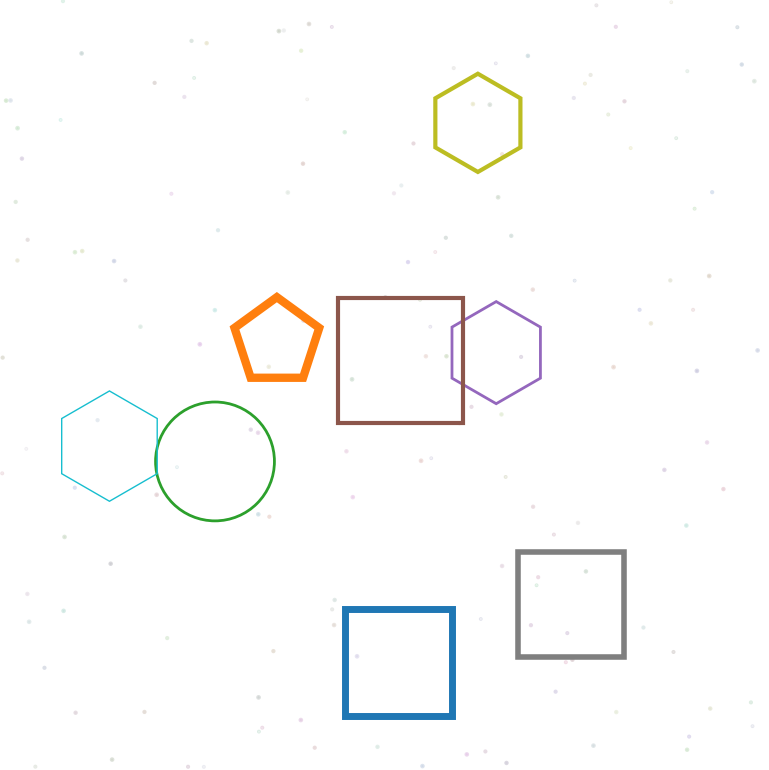[{"shape": "square", "thickness": 2.5, "radius": 0.35, "center": [0.518, 0.14]}, {"shape": "pentagon", "thickness": 3, "radius": 0.29, "center": [0.36, 0.556]}, {"shape": "circle", "thickness": 1, "radius": 0.39, "center": [0.279, 0.401]}, {"shape": "hexagon", "thickness": 1, "radius": 0.33, "center": [0.644, 0.542]}, {"shape": "square", "thickness": 1.5, "radius": 0.41, "center": [0.52, 0.531]}, {"shape": "square", "thickness": 2, "radius": 0.34, "center": [0.742, 0.215]}, {"shape": "hexagon", "thickness": 1.5, "radius": 0.32, "center": [0.621, 0.84]}, {"shape": "hexagon", "thickness": 0.5, "radius": 0.36, "center": [0.142, 0.421]}]